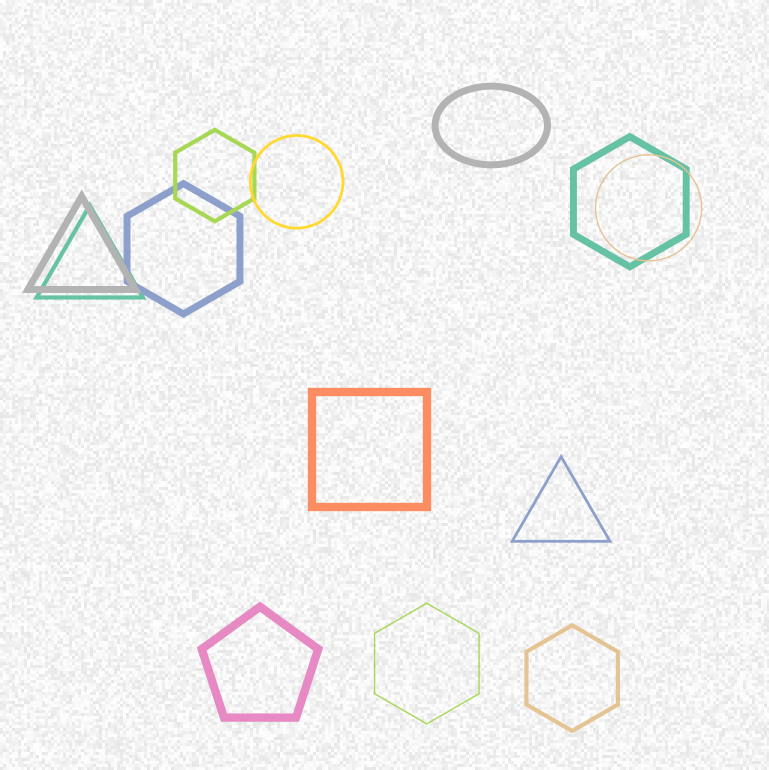[{"shape": "triangle", "thickness": 1.5, "radius": 0.4, "center": [0.117, 0.654]}, {"shape": "hexagon", "thickness": 2.5, "radius": 0.42, "center": [0.818, 0.738]}, {"shape": "square", "thickness": 3, "radius": 0.37, "center": [0.48, 0.416]}, {"shape": "hexagon", "thickness": 2.5, "radius": 0.42, "center": [0.238, 0.677]}, {"shape": "triangle", "thickness": 1, "radius": 0.37, "center": [0.729, 0.334]}, {"shape": "pentagon", "thickness": 3, "radius": 0.4, "center": [0.338, 0.132]}, {"shape": "hexagon", "thickness": 0.5, "radius": 0.39, "center": [0.554, 0.138]}, {"shape": "hexagon", "thickness": 1.5, "radius": 0.3, "center": [0.279, 0.772]}, {"shape": "circle", "thickness": 1, "radius": 0.3, "center": [0.385, 0.764]}, {"shape": "hexagon", "thickness": 1.5, "radius": 0.34, "center": [0.743, 0.119]}, {"shape": "circle", "thickness": 0.5, "radius": 0.34, "center": [0.842, 0.73]}, {"shape": "oval", "thickness": 2.5, "radius": 0.36, "center": [0.638, 0.837]}, {"shape": "triangle", "thickness": 2.5, "radius": 0.4, "center": [0.106, 0.664]}]